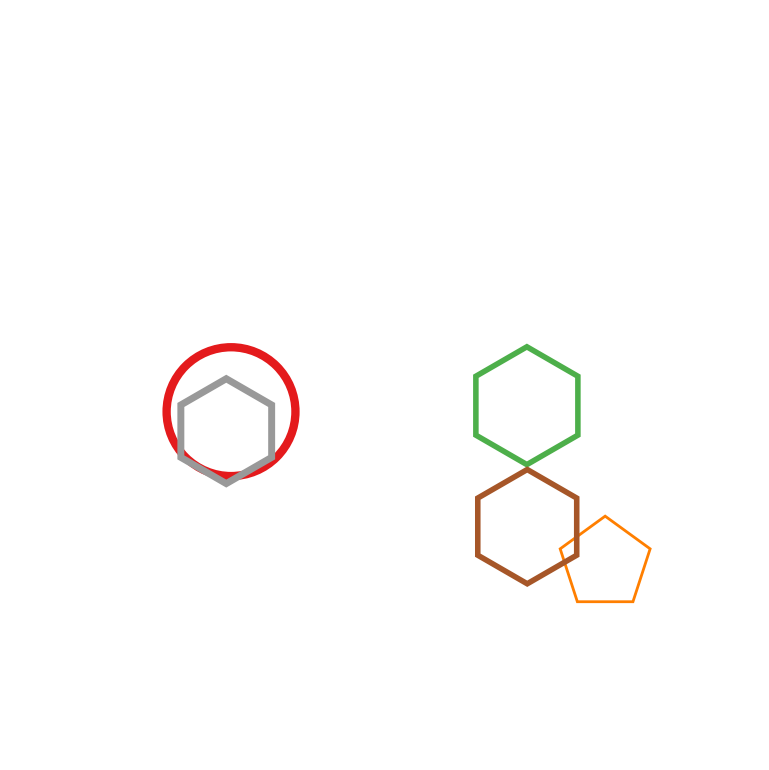[{"shape": "circle", "thickness": 3, "radius": 0.42, "center": [0.3, 0.465]}, {"shape": "hexagon", "thickness": 2, "radius": 0.38, "center": [0.684, 0.473]}, {"shape": "pentagon", "thickness": 1, "radius": 0.31, "center": [0.786, 0.268]}, {"shape": "hexagon", "thickness": 2, "radius": 0.37, "center": [0.685, 0.316]}, {"shape": "hexagon", "thickness": 2.5, "radius": 0.34, "center": [0.294, 0.44]}]